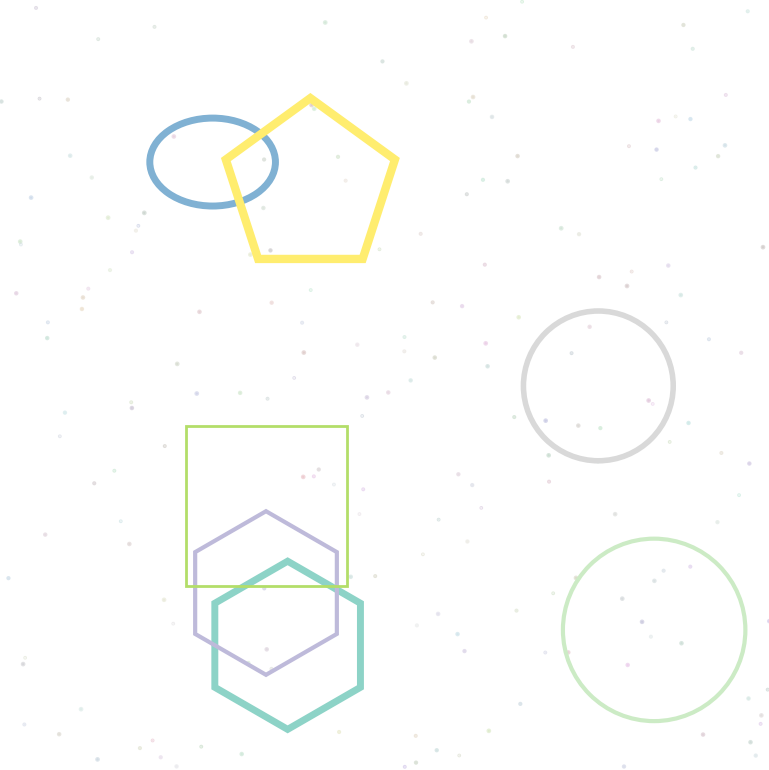[{"shape": "hexagon", "thickness": 2.5, "radius": 0.55, "center": [0.374, 0.162]}, {"shape": "hexagon", "thickness": 1.5, "radius": 0.53, "center": [0.345, 0.23]}, {"shape": "oval", "thickness": 2.5, "radius": 0.41, "center": [0.276, 0.79]}, {"shape": "square", "thickness": 1, "radius": 0.52, "center": [0.346, 0.342]}, {"shape": "circle", "thickness": 2, "radius": 0.49, "center": [0.777, 0.499]}, {"shape": "circle", "thickness": 1.5, "radius": 0.59, "center": [0.85, 0.182]}, {"shape": "pentagon", "thickness": 3, "radius": 0.58, "center": [0.403, 0.757]}]